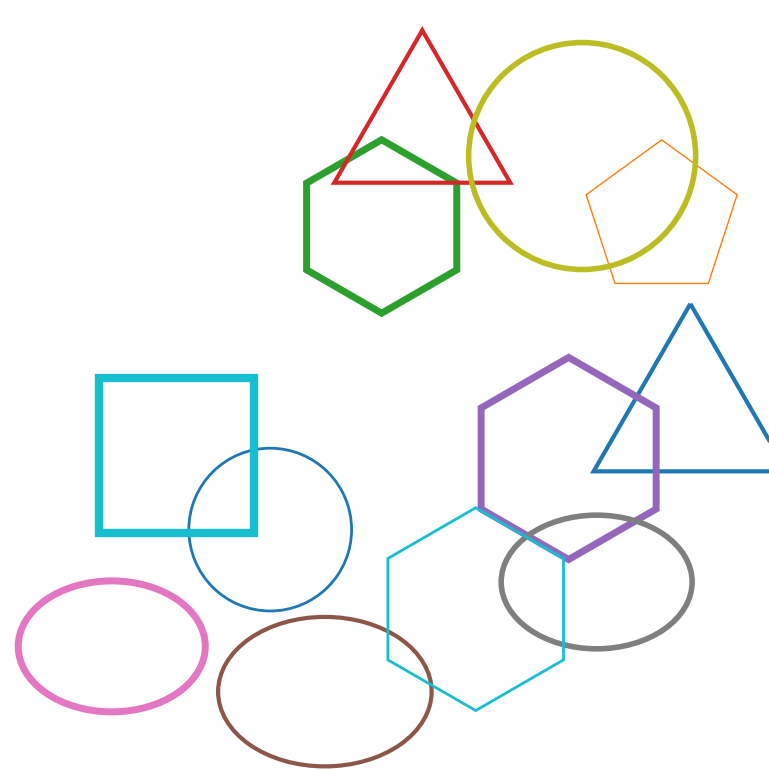[{"shape": "triangle", "thickness": 1.5, "radius": 0.73, "center": [0.897, 0.46]}, {"shape": "circle", "thickness": 1, "radius": 0.53, "center": [0.351, 0.312]}, {"shape": "pentagon", "thickness": 0.5, "radius": 0.52, "center": [0.859, 0.715]}, {"shape": "hexagon", "thickness": 2.5, "radius": 0.56, "center": [0.496, 0.706]}, {"shape": "triangle", "thickness": 1.5, "radius": 0.66, "center": [0.548, 0.829]}, {"shape": "hexagon", "thickness": 2.5, "radius": 0.66, "center": [0.739, 0.405]}, {"shape": "oval", "thickness": 1.5, "radius": 0.69, "center": [0.422, 0.102]}, {"shape": "oval", "thickness": 2.5, "radius": 0.61, "center": [0.145, 0.161]}, {"shape": "oval", "thickness": 2, "radius": 0.62, "center": [0.775, 0.244]}, {"shape": "circle", "thickness": 2, "radius": 0.74, "center": [0.756, 0.797]}, {"shape": "hexagon", "thickness": 1, "radius": 0.66, "center": [0.618, 0.209]}, {"shape": "square", "thickness": 3, "radius": 0.51, "center": [0.229, 0.408]}]